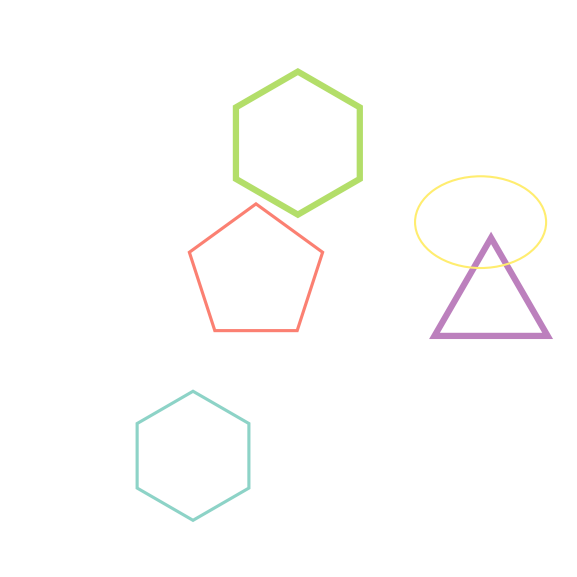[{"shape": "hexagon", "thickness": 1.5, "radius": 0.56, "center": [0.334, 0.21]}, {"shape": "pentagon", "thickness": 1.5, "radius": 0.61, "center": [0.443, 0.525]}, {"shape": "hexagon", "thickness": 3, "radius": 0.62, "center": [0.516, 0.751]}, {"shape": "triangle", "thickness": 3, "radius": 0.57, "center": [0.85, 0.474]}, {"shape": "oval", "thickness": 1, "radius": 0.57, "center": [0.832, 0.614]}]